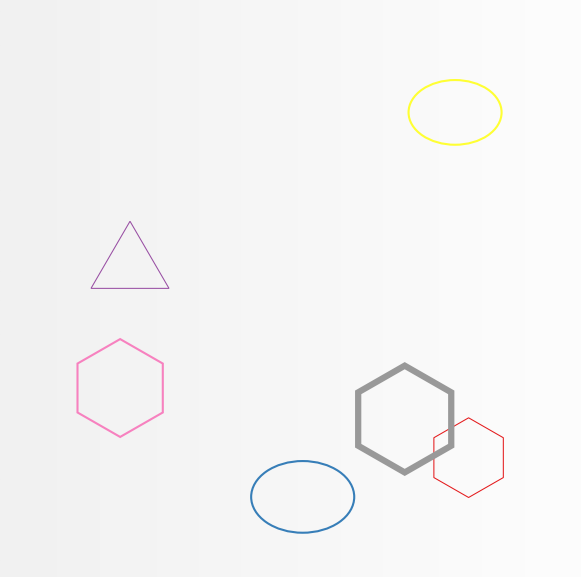[{"shape": "hexagon", "thickness": 0.5, "radius": 0.34, "center": [0.806, 0.207]}, {"shape": "oval", "thickness": 1, "radius": 0.44, "center": [0.521, 0.139]}, {"shape": "triangle", "thickness": 0.5, "radius": 0.39, "center": [0.224, 0.539]}, {"shape": "oval", "thickness": 1, "radius": 0.4, "center": [0.783, 0.805]}, {"shape": "hexagon", "thickness": 1, "radius": 0.42, "center": [0.207, 0.327]}, {"shape": "hexagon", "thickness": 3, "radius": 0.46, "center": [0.696, 0.274]}]